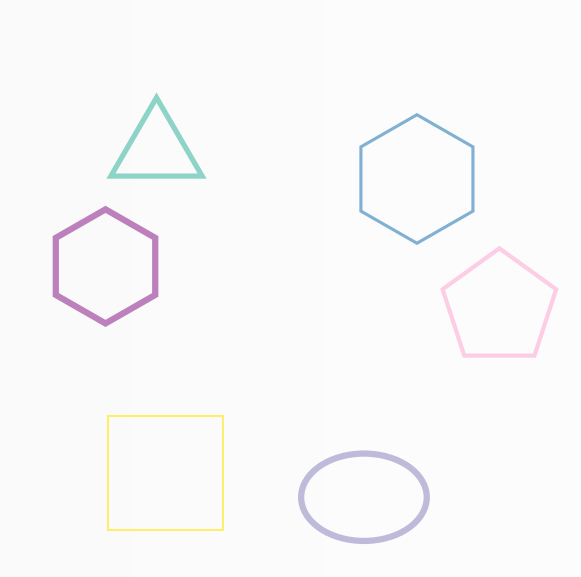[{"shape": "triangle", "thickness": 2.5, "radius": 0.45, "center": [0.269, 0.74]}, {"shape": "oval", "thickness": 3, "radius": 0.54, "center": [0.626, 0.138]}, {"shape": "hexagon", "thickness": 1.5, "radius": 0.56, "center": [0.717, 0.689]}, {"shape": "pentagon", "thickness": 2, "radius": 0.51, "center": [0.859, 0.466]}, {"shape": "hexagon", "thickness": 3, "radius": 0.49, "center": [0.182, 0.538]}, {"shape": "square", "thickness": 1, "radius": 0.5, "center": [0.285, 0.18]}]